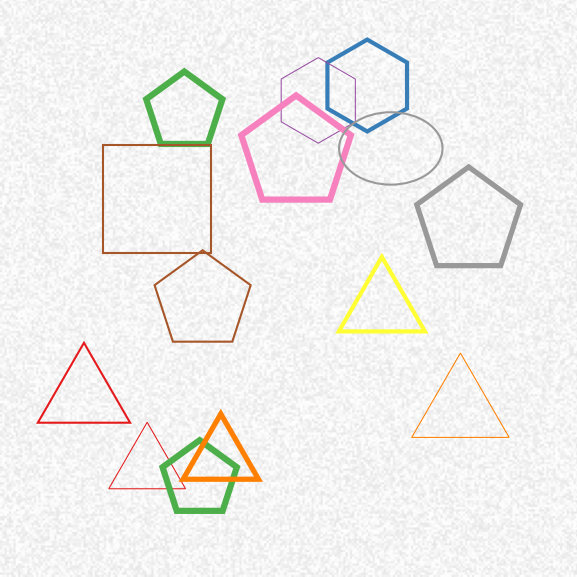[{"shape": "triangle", "thickness": 0.5, "radius": 0.38, "center": [0.255, 0.191]}, {"shape": "triangle", "thickness": 1, "radius": 0.46, "center": [0.145, 0.313]}, {"shape": "hexagon", "thickness": 2, "radius": 0.4, "center": [0.636, 0.851]}, {"shape": "pentagon", "thickness": 3, "radius": 0.34, "center": [0.346, 0.169]}, {"shape": "pentagon", "thickness": 3, "radius": 0.35, "center": [0.319, 0.806]}, {"shape": "hexagon", "thickness": 0.5, "radius": 0.37, "center": [0.551, 0.825]}, {"shape": "triangle", "thickness": 2.5, "radius": 0.38, "center": [0.382, 0.207]}, {"shape": "triangle", "thickness": 0.5, "radius": 0.49, "center": [0.797, 0.29]}, {"shape": "triangle", "thickness": 2, "radius": 0.43, "center": [0.661, 0.468]}, {"shape": "square", "thickness": 1, "radius": 0.47, "center": [0.272, 0.655]}, {"shape": "pentagon", "thickness": 1, "radius": 0.44, "center": [0.351, 0.478]}, {"shape": "pentagon", "thickness": 3, "radius": 0.5, "center": [0.513, 0.734]}, {"shape": "oval", "thickness": 1, "radius": 0.45, "center": [0.677, 0.742]}, {"shape": "pentagon", "thickness": 2.5, "radius": 0.47, "center": [0.812, 0.616]}]